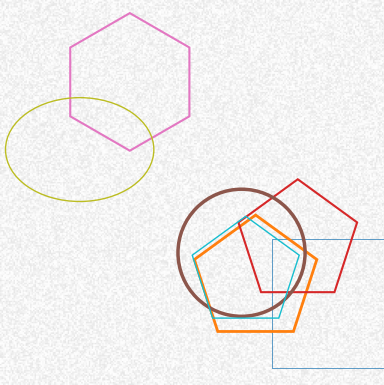[{"shape": "square", "thickness": 0.5, "radius": 0.84, "center": [0.874, 0.211]}, {"shape": "pentagon", "thickness": 2, "radius": 0.84, "center": [0.664, 0.274]}, {"shape": "pentagon", "thickness": 1.5, "radius": 0.81, "center": [0.773, 0.372]}, {"shape": "circle", "thickness": 2.5, "radius": 0.83, "center": [0.627, 0.343]}, {"shape": "hexagon", "thickness": 1.5, "radius": 0.89, "center": [0.337, 0.787]}, {"shape": "oval", "thickness": 1, "radius": 0.96, "center": [0.207, 0.612]}, {"shape": "pentagon", "thickness": 1, "radius": 0.73, "center": [0.638, 0.292]}]